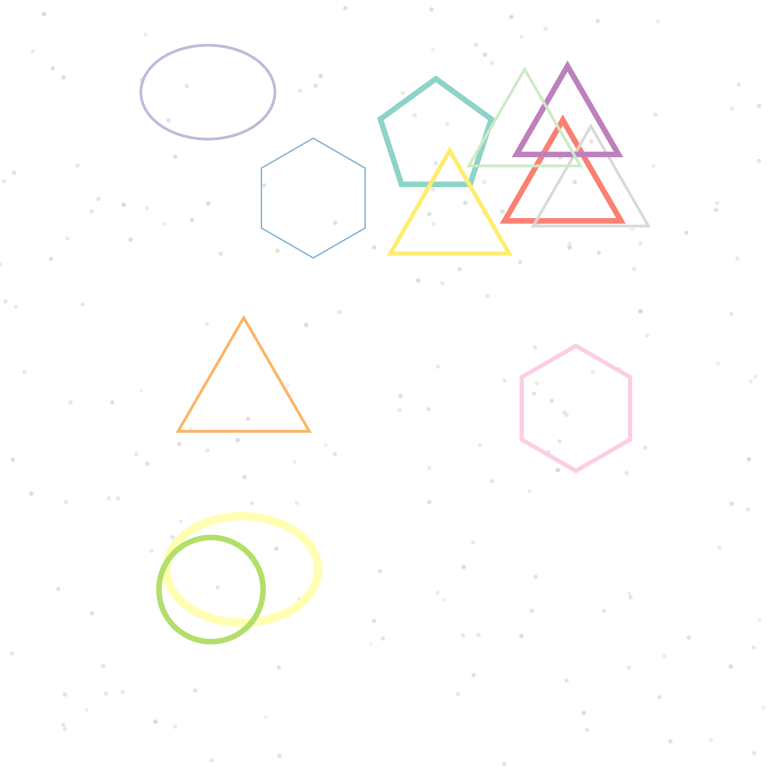[{"shape": "pentagon", "thickness": 2, "radius": 0.38, "center": [0.566, 0.822]}, {"shape": "oval", "thickness": 3, "radius": 0.49, "center": [0.315, 0.26]}, {"shape": "oval", "thickness": 1, "radius": 0.44, "center": [0.27, 0.88]}, {"shape": "triangle", "thickness": 2, "radius": 0.44, "center": [0.731, 0.757]}, {"shape": "hexagon", "thickness": 0.5, "radius": 0.39, "center": [0.407, 0.743]}, {"shape": "triangle", "thickness": 1, "radius": 0.49, "center": [0.317, 0.489]}, {"shape": "circle", "thickness": 2, "radius": 0.34, "center": [0.274, 0.234]}, {"shape": "hexagon", "thickness": 1.5, "radius": 0.41, "center": [0.748, 0.47]}, {"shape": "triangle", "thickness": 1, "radius": 0.43, "center": [0.767, 0.75]}, {"shape": "triangle", "thickness": 2, "radius": 0.38, "center": [0.737, 0.838]}, {"shape": "triangle", "thickness": 1, "radius": 0.42, "center": [0.681, 0.826]}, {"shape": "triangle", "thickness": 1.5, "radius": 0.45, "center": [0.584, 0.715]}]